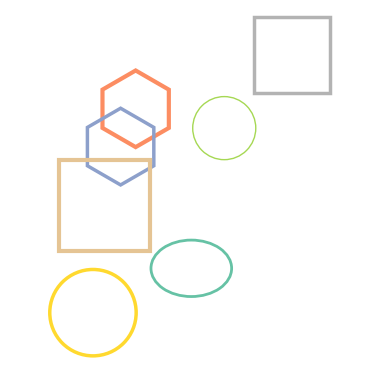[{"shape": "oval", "thickness": 2, "radius": 0.52, "center": [0.497, 0.303]}, {"shape": "hexagon", "thickness": 3, "radius": 0.5, "center": [0.352, 0.717]}, {"shape": "hexagon", "thickness": 2.5, "radius": 0.5, "center": [0.313, 0.619]}, {"shape": "circle", "thickness": 1, "radius": 0.41, "center": [0.582, 0.667]}, {"shape": "circle", "thickness": 2.5, "radius": 0.56, "center": [0.241, 0.188]}, {"shape": "square", "thickness": 3, "radius": 0.59, "center": [0.271, 0.466]}, {"shape": "square", "thickness": 2.5, "radius": 0.49, "center": [0.759, 0.858]}]